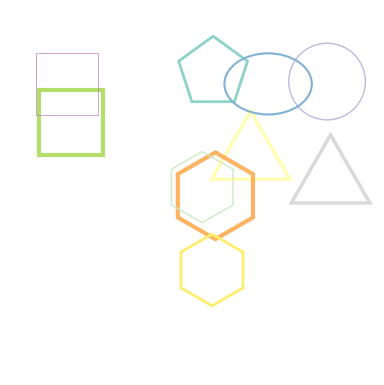[{"shape": "pentagon", "thickness": 2, "radius": 0.47, "center": [0.554, 0.812]}, {"shape": "triangle", "thickness": 2.5, "radius": 0.59, "center": [0.651, 0.593]}, {"shape": "circle", "thickness": 1, "radius": 0.5, "center": [0.85, 0.788]}, {"shape": "oval", "thickness": 1.5, "radius": 0.57, "center": [0.696, 0.782]}, {"shape": "hexagon", "thickness": 3, "radius": 0.56, "center": [0.559, 0.491]}, {"shape": "square", "thickness": 3, "radius": 0.42, "center": [0.183, 0.682]}, {"shape": "triangle", "thickness": 2.5, "radius": 0.59, "center": [0.859, 0.532]}, {"shape": "square", "thickness": 0.5, "radius": 0.4, "center": [0.174, 0.782]}, {"shape": "hexagon", "thickness": 1, "radius": 0.46, "center": [0.525, 0.514]}, {"shape": "hexagon", "thickness": 2, "radius": 0.47, "center": [0.551, 0.299]}]